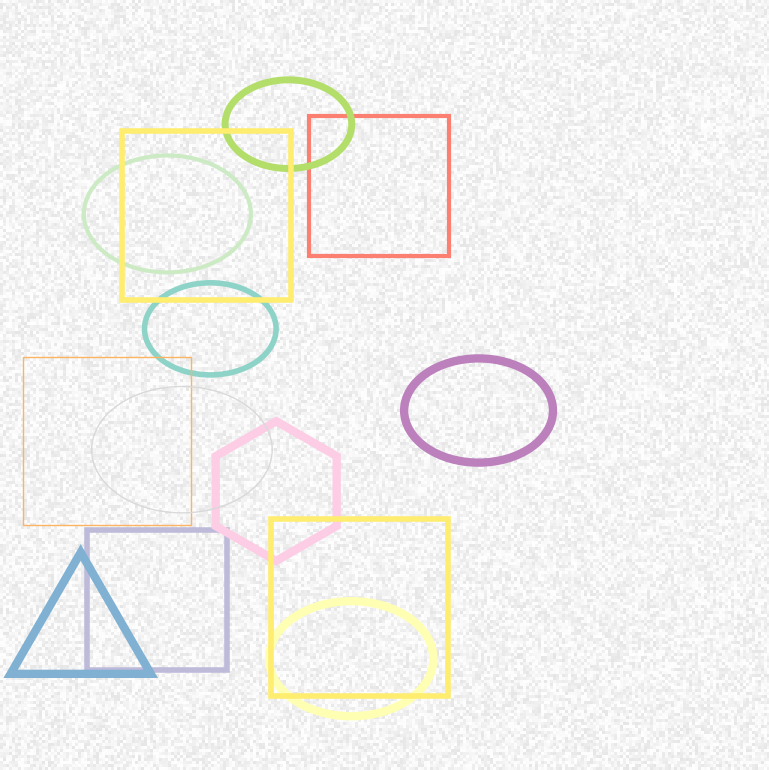[{"shape": "oval", "thickness": 2, "radius": 0.43, "center": [0.273, 0.573]}, {"shape": "oval", "thickness": 3, "radius": 0.53, "center": [0.456, 0.145]}, {"shape": "square", "thickness": 2, "radius": 0.46, "center": [0.204, 0.221]}, {"shape": "square", "thickness": 1.5, "radius": 0.45, "center": [0.492, 0.759]}, {"shape": "triangle", "thickness": 3, "radius": 0.53, "center": [0.105, 0.177]}, {"shape": "square", "thickness": 0.5, "radius": 0.55, "center": [0.139, 0.428]}, {"shape": "oval", "thickness": 2.5, "radius": 0.41, "center": [0.375, 0.839]}, {"shape": "hexagon", "thickness": 3, "radius": 0.45, "center": [0.359, 0.362]}, {"shape": "oval", "thickness": 0.5, "radius": 0.59, "center": [0.236, 0.416]}, {"shape": "oval", "thickness": 3, "radius": 0.48, "center": [0.622, 0.467]}, {"shape": "oval", "thickness": 1.5, "radius": 0.54, "center": [0.217, 0.722]}, {"shape": "square", "thickness": 2, "radius": 0.55, "center": [0.268, 0.72]}, {"shape": "square", "thickness": 2, "radius": 0.57, "center": [0.467, 0.211]}]